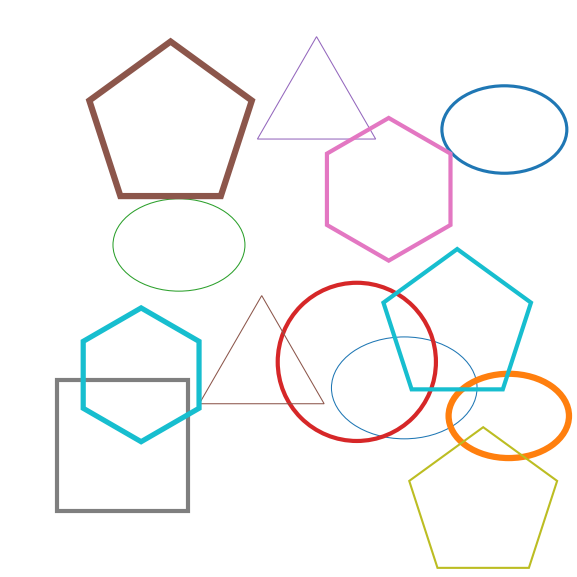[{"shape": "oval", "thickness": 0.5, "radius": 0.63, "center": [0.7, 0.327]}, {"shape": "oval", "thickness": 1.5, "radius": 0.54, "center": [0.873, 0.775]}, {"shape": "oval", "thickness": 3, "radius": 0.52, "center": [0.881, 0.279]}, {"shape": "oval", "thickness": 0.5, "radius": 0.57, "center": [0.31, 0.575]}, {"shape": "circle", "thickness": 2, "radius": 0.68, "center": [0.618, 0.373]}, {"shape": "triangle", "thickness": 0.5, "radius": 0.59, "center": [0.548, 0.817]}, {"shape": "pentagon", "thickness": 3, "radius": 0.74, "center": [0.295, 0.779]}, {"shape": "triangle", "thickness": 0.5, "radius": 0.62, "center": [0.453, 0.362]}, {"shape": "hexagon", "thickness": 2, "radius": 0.62, "center": [0.673, 0.671]}, {"shape": "square", "thickness": 2, "radius": 0.57, "center": [0.212, 0.228]}, {"shape": "pentagon", "thickness": 1, "radius": 0.67, "center": [0.837, 0.125]}, {"shape": "hexagon", "thickness": 2.5, "radius": 0.58, "center": [0.244, 0.35]}, {"shape": "pentagon", "thickness": 2, "radius": 0.67, "center": [0.792, 0.434]}]